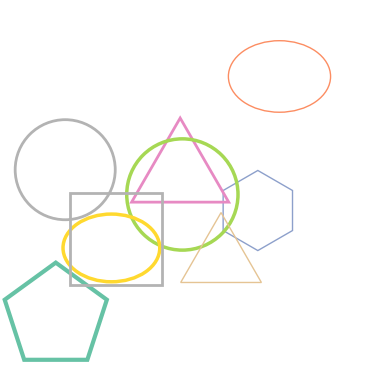[{"shape": "pentagon", "thickness": 3, "radius": 0.7, "center": [0.145, 0.178]}, {"shape": "oval", "thickness": 1, "radius": 0.66, "center": [0.726, 0.801]}, {"shape": "hexagon", "thickness": 1, "radius": 0.52, "center": [0.67, 0.453]}, {"shape": "triangle", "thickness": 2, "radius": 0.73, "center": [0.468, 0.548]}, {"shape": "circle", "thickness": 2.5, "radius": 0.72, "center": [0.474, 0.495]}, {"shape": "oval", "thickness": 2.5, "radius": 0.63, "center": [0.289, 0.356]}, {"shape": "triangle", "thickness": 1, "radius": 0.61, "center": [0.574, 0.327]}, {"shape": "square", "thickness": 2, "radius": 0.6, "center": [0.3, 0.38]}, {"shape": "circle", "thickness": 2, "radius": 0.65, "center": [0.169, 0.559]}]